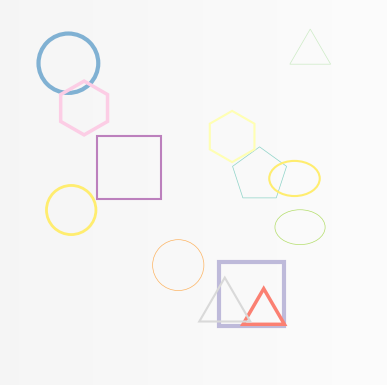[{"shape": "pentagon", "thickness": 0.5, "radius": 0.37, "center": [0.67, 0.545]}, {"shape": "hexagon", "thickness": 1.5, "radius": 0.33, "center": [0.599, 0.645]}, {"shape": "square", "thickness": 3, "radius": 0.42, "center": [0.649, 0.237]}, {"shape": "triangle", "thickness": 2.5, "radius": 0.31, "center": [0.681, 0.188]}, {"shape": "circle", "thickness": 3, "radius": 0.39, "center": [0.176, 0.836]}, {"shape": "circle", "thickness": 0.5, "radius": 0.33, "center": [0.46, 0.311]}, {"shape": "oval", "thickness": 0.5, "radius": 0.32, "center": [0.774, 0.41]}, {"shape": "hexagon", "thickness": 2.5, "radius": 0.35, "center": [0.217, 0.719]}, {"shape": "triangle", "thickness": 1.5, "radius": 0.38, "center": [0.58, 0.203]}, {"shape": "square", "thickness": 1.5, "radius": 0.41, "center": [0.333, 0.565]}, {"shape": "triangle", "thickness": 0.5, "radius": 0.3, "center": [0.801, 0.864]}, {"shape": "circle", "thickness": 2, "radius": 0.32, "center": [0.184, 0.455]}, {"shape": "oval", "thickness": 1.5, "radius": 0.33, "center": [0.76, 0.536]}]